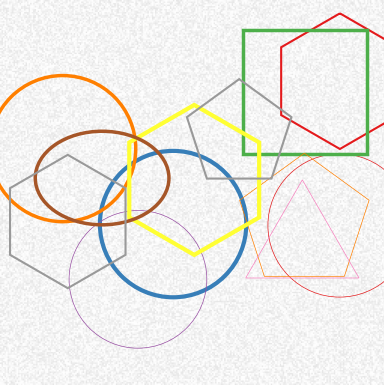[{"shape": "circle", "thickness": 0.5, "radius": 0.93, "center": [0.882, 0.414]}, {"shape": "hexagon", "thickness": 1.5, "radius": 0.88, "center": [0.883, 0.789]}, {"shape": "circle", "thickness": 3, "radius": 0.95, "center": [0.45, 0.418]}, {"shape": "square", "thickness": 2.5, "radius": 0.8, "center": [0.793, 0.761]}, {"shape": "circle", "thickness": 0.5, "radius": 0.89, "center": [0.358, 0.274]}, {"shape": "circle", "thickness": 2.5, "radius": 0.95, "center": [0.163, 0.614]}, {"shape": "pentagon", "thickness": 0.5, "radius": 0.88, "center": [0.791, 0.425]}, {"shape": "hexagon", "thickness": 3, "radius": 0.97, "center": [0.504, 0.533]}, {"shape": "oval", "thickness": 2.5, "radius": 0.87, "center": [0.265, 0.538]}, {"shape": "triangle", "thickness": 0.5, "radius": 0.85, "center": [0.785, 0.363]}, {"shape": "hexagon", "thickness": 1.5, "radius": 0.87, "center": [0.176, 0.425]}, {"shape": "pentagon", "thickness": 1.5, "radius": 0.71, "center": [0.621, 0.652]}]